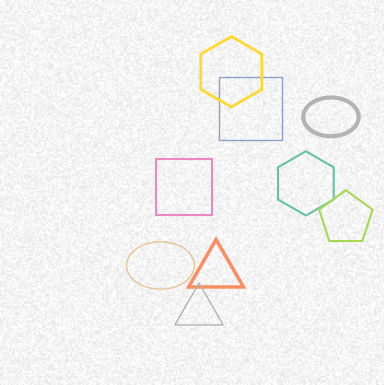[{"shape": "hexagon", "thickness": 1.5, "radius": 0.42, "center": [0.794, 0.524]}, {"shape": "triangle", "thickness": 2.5, "radius": 0.41, "center": [0.561, 0.296]}, {"shape": "square", "thickness": 1, "radius": 0.41, "center": [0.651, 0.717]}, {"shape": "square", "thickness": 1.5, "radius": 0.36, "center": [0.478, 0.515]}, {"shape": "pentagon", "thickness": 1.5, "radius": 0.37, "center": [0.898, 0.433]}, {"shape": "hexagon", "thickness": 2, "radius": 0.46, "center": [0.601, 0.814]}, {"shape": "oval", "thickness": 1, "radius": 0.44, "center": [0.417, 0.31]}, {"shape": "oval", "thickness": 3, "radius": 0.36, "center": [0.86, 0.696]}, {"shape": "triangle", "thickness": 1, "radius": 0.36, "center": [0.517, 0.192]}]